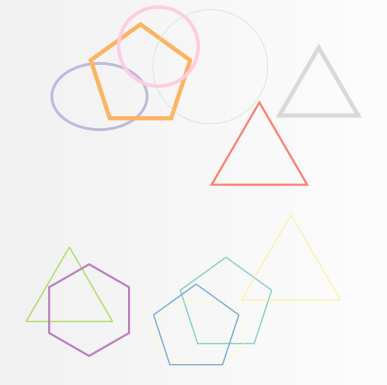[{"shape": "pentagon", "thickness": 1, "radius": 0.62, "center": [0.583, 0.208]}, {"shape": "oval", "thickness": 0.5, "radius": 0.6, "center": [0.515, 0.135]}, {"shape": "oval", "thickness": 2, "radius": 0.61, "center": [0.257, 0.749]}, {"shape": "triangle", "thickness": 1.5, "radius": 0.71, "center": [0.669, 0.591]}, {"shape": "pentagon", "thickness": 1, "radius": 0.58, "center": [0.506, 0.146]}, {"shape": "pentagon", "thickness": 3, "radius": 0.67, "center": [0.362, 0.802]}, {"shape": "triangle", "thickness": 1, "radius": 0.64, "center": [0.179, 0.229]}, {"shape": "circle", "thickness": 2.5, "radius": 0.51, "center": [0.409, 0.879]}, {"shape": "triangle", "thickness": 3, "radius": 0.59, "center": [0.823, 0.759]}, {"shape": "hexagon", "thickness": 1.5, "radius": 0.59, "center": [0.23, 0.195]}, {"shape": "circle", "thickness": 0.5, "radius": 0.74, "center": [0.543, 0.827]}, {"shape": "triangle", "thickness": 0.5, "radius": 0.74, "center": [0.751, 0.294]}]